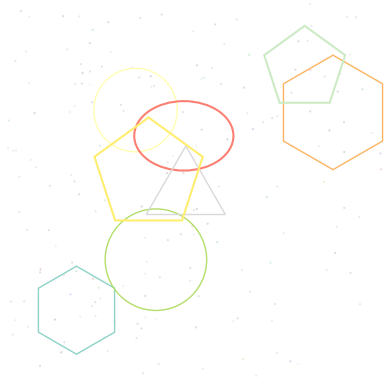[{"shape": "hexagon", "thickness": 1, "radius": 0.57, "center": [0.199, 0.194]}, {"shape": "circle", "thickness": 1, "radius": 0.54, "center": [0.352, 0.714]}, {"shape": "oval", "thickness": 1.5, "radius": 0.64, "center": [0.478, 0.647]}, {"shape": "hexagon", "thickness": 1, "radius": 0.74, "center": [0.865, 0.708]}, {"shape": "circle", "thickness": 1, "radius": 0.66, "center": [0.405, 0.325]}, {"shape": "triangle", "thickness": 1, "radius": 0.59, "center": [0.483, 0.502]}, {"shape": "pentagon", "thickness": 1.5, "radius": 0.55, "center": [0.791, 0.822]}, {"shape": "pentagon", "thickness": 1.5, "radius": 0.74, "center": [0.386, 0.547]}]